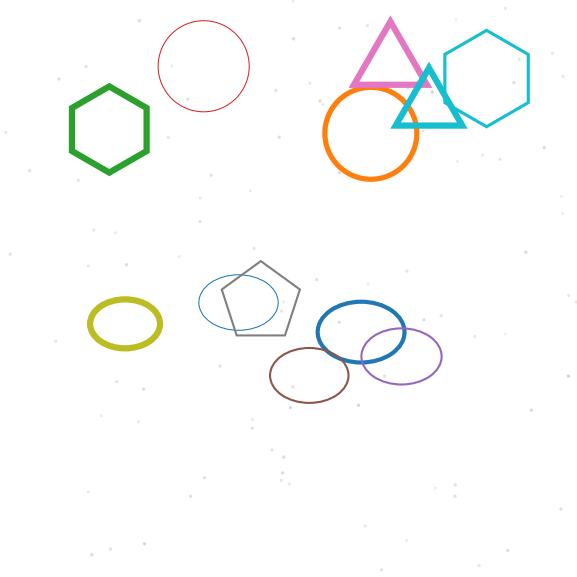[{"shape": "oval", "thickness": 2, "radius": 0.38, "center": [0.625, 0.424]}, {"shape": "oval", "thickness": 0.5, "radius": 0.34, "center": [0.413, 0.475]}, {"shape": "circle", "thickness": 2.5, "radius": 0.4, "center": [0.642, 0.768]}, {"shape": "hexagon", "thickness": 3, "radius": 0.37, "center": [0.189, 0.775]}, {"shape": "circle", "thickness": 0.5, "radius": 0.39, "center": [0.353, 0.884]}, {"shape": "oval", "thickness": 1, "radius": 0.35, "center": [0.695, 0.382]}, {"shape": "oval", "thickness": 1, "radius": 0.34, "center": [0.536, 0.349]}, {"shape": "triangle", "thickness": 3, "radius": 0.36, "center": [0.676, 0.889]}, {"shape": "pentagon", "thickness": 1, "radius": 0.36, "center": [0.452, 0.476]}, {"shape": "oval", "thickness": 3, "radius": 0.3, "center": [0.217, 0.438]}, {"shape": "hexagon", "thickness": 1.5, "radius": 0.42, "center": [0.843, 0.863]}, {"shape": "triangle", "thickness": 3, "radius": 0.33, "center": [0.743, 0.815]}]